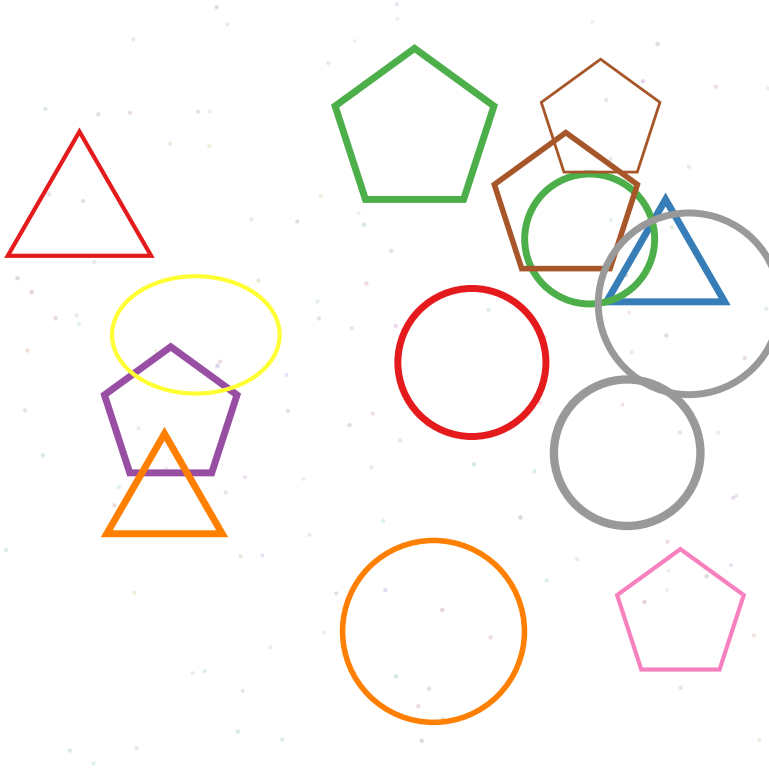[{"shape": "triangle", "thickness": 1.5, "radius": 0.54, "center": [0.103, 0.722]}, {"shape": "circle", "thickness": 2.5, "radius": 0.48, "center": [0.613, 0.529]}, {"shape": "triangle", "thickness": 2.5, "radius": 0.44, "center": [0.864, 0.652]}, {"shape": "pentagon", "thickness": 2.5, "radius": 0.54, "center": [0.538, 0.829]}, {"shape": "circle", "thickness": 2.5, "radius": 0.42, "center": [0.766, 0.69]}, {"shape": "pentagon", "thickness": 2.5, "radius": 0.45, "center": [0.222, 0.459]}, {"shape": "triangle", "thickness": 2.5, "radius": 0.43, "center": [0.214, 0.35]}, {"shape": "circle", "thickness": 2, "radius": 0.59, "center": [0.563, 0.18]}, {"shape": "oval", "thickness": 1.5, "radius": 0.54, "center": [0.254, 0.565]}, {"shape": "pentagon", "thickness": 1, "radius": 0.41, "center": [0.78, 0.842]}, {"shape": "pentagon", "thickness": 2, "radius": 0.49, "center": [0.735, 0.73]}, {"shape": "pentagon", "thickness": 1.5, "radius": 0.43, "center": [0.884, 0.2]}, {"shape": "circle", "thickness": 2.5, "radius": 0.59, "center": [0.895, 0.605]}, {"shape": "circle", "thickness": 3, "radius": 0.48, "center": [0.815, 0.412]}]